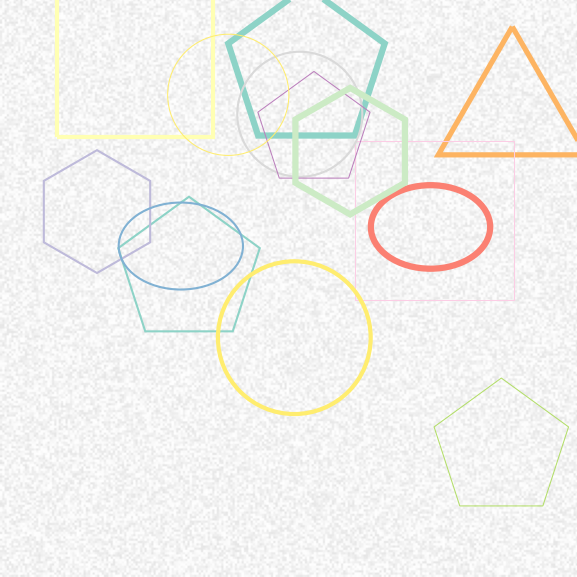[{"shape": "pentagon", "thickness": 1, "radius": 0.64, "center": [0.327, 0.53]}, {"shape": "pentagon", "thickness": 3, "radius": 0.71, "center": [0.531, 0.88]}, {"shape": "square", "thickness": 2, "radius": 0.68, "center": [0.234, 0.898]}, {"shape": "hexagon", "thickness": 1, "radius": 0.53, "center": [0.168, 0.633]}, {"shape": "oval", "thickness": 3, "radius": 0.52, "center": [0.745, 0.606]}, {"shape": "oval", "thickness": 1, "radius": 0.54, "center": [0.313, 0.573]}, {"shape": "triangle", "thickness": 2.5, "radius": 0.74, "center": [0.887, 0.805]}, {"shape": "pentagon", "thickness": 0.5, "radius": 0.61, "center": [0.868, 0.222]}, {"shape": "square", "thickness": 0.5, "radius": 0.69, "center": [0.752, 0.617]}, {"shape": "circle", "thickness": 1, "radius": 0.54, "center": [0.519, 0.801]}, {"shape": "pentagon", "thickness": 0.5, "radius": 0.51, "center": [0.544, 0.773]}, {"shape": "hexagon", "thickness": 3, "radius": 0.55, "center": [0.606, 0.737]}, {"shape": "circle", "thickness": 0.5, "radius": 0.52, "center": [0.395, 0.835]}, {"shape": "circle", "thickness": 2, "radius": 0.66, "center": [0.51, 0.414]}]